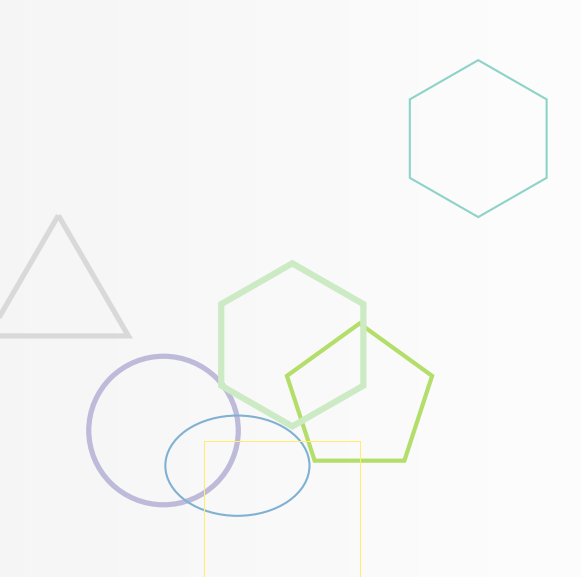[{"shape": "hexagon", "thickness": 1, "radius": 0.68, "center": [0.823, 0.759]}, {"shape": "circle", "thickness": 2.5, "radius": 0.64, "center": [0.281, 0.254]}, {"shape": "oval", "thickness": 1, "radius": 0.62, "center": [0.408, 0.193]}, {"shape": "pentagon", "thickness": 2, "radius": 0.66, "center": [0.619, 0.308]}, {"shape": "triangle", "thickness": 2.5, "radius": 0.7, "center": [0.1, 0.487]}, {"shape": "hexagon", "thickness": 3, "radius": 0.71, "center": [0.503, 0.402]}, {"shape": "square", "thickness": 0.5, "radius": 0.67, "center": [0.485, 0.102]}]